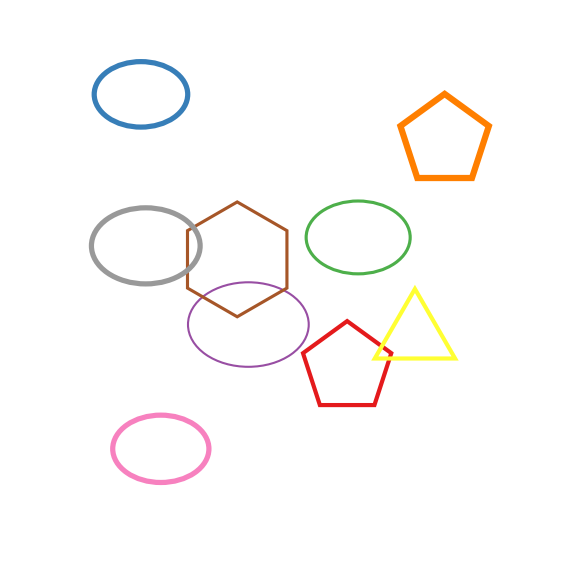[{"shape": "pentagon", "thickness": 2, "radius": 0.4, "center": [0.601, 0.363]}, {"shape": "oval", "thickness": 2.5, "radius": 0.4, "center": [0.244, 0.836]}, {"shape": "oval", "thickness": 1.5, "radius": 0.45, "center": [0.62, 0.588]}, {"shape": "oval", "thickness": 1, "radius": 0.52, "center": [0.43, 0.437]}, {"shape": "pentagon", "thickness": 3, "radius": 0.4, "center": [0.77, 0.756]}, {"shape": "triangle", "thickness": 2, "radius": 0.4, "center": [0.719, 0.419]}, {"shape": "hexagon", "thickness": 1.5, "radius": 0.5, "center": [0.411, 0.55]}, {"shape": "oval", "thickness": 2.5, "radius": 0.42, "center": [0.278, 0.222]}, {"shape": "oval", "thickness": 2.5, "radius": 0.47, "center": [0.252, 0.573]}]